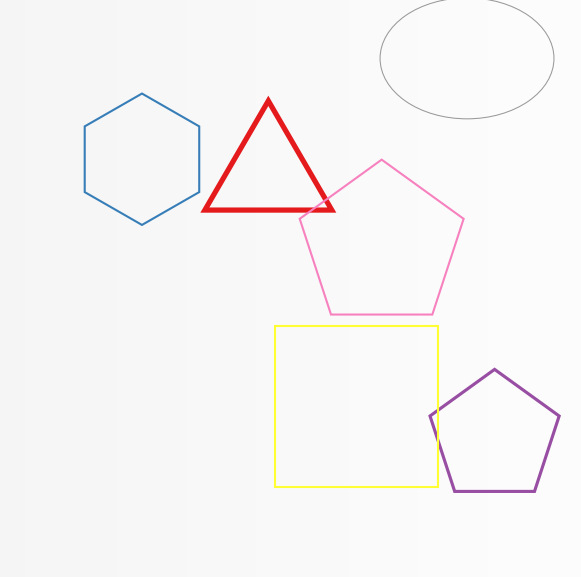[{"shape": "triangle", "thickness": 2.5, "radius": 0.63, "center": [0.462, 0.698]}, {"shape": "hexagon", "thickness": 1, "radius": 0.57, "center": [0.244, 0.723]}, {"shape": "pentagon", "thickness": 1.5, "radius": 0.58, "center": [0.851, 0.243]}, {"shape": "square", "thickness": 1, "radius": 0.7, "center": [0.613, 0.295]}, {"shape": "pentagon", "thickness": 1, "radius": 0.74, "center": [0.657, 0.574]}, {"shape": "oval", "thickness": 0.5, "radius": 0.75, "center": [0.803, 0.898]}]